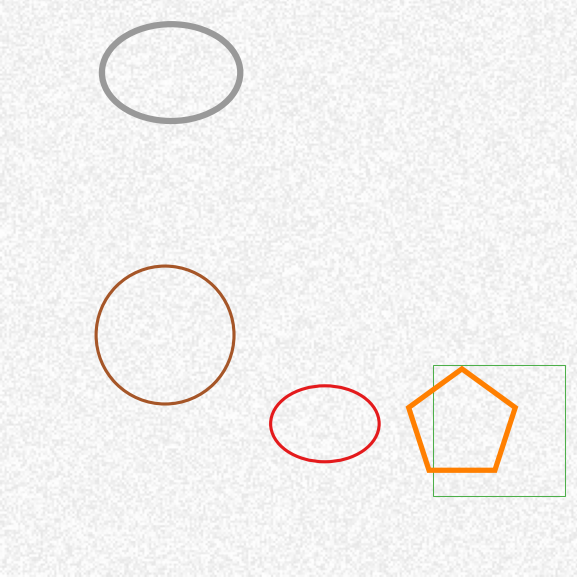[{"shape": "oval", "thickness": 1.5, "radius": 0.47, "center": [0.563, 0.265]}, {"shape": "square", "thickness": 0.5, "radius": 0.57, "center": [0.864, 0.253]}, {"shape": "pentagon", "thickness": 2.5, "radius": 0.49, "center": [0.8, 0.263]}, {"shape": "circle", "thickness": 1.5, "radius": 0.6, "center": [0.286, 0.419]}, {"shape": "oval", "thickness": 3, "radius": 0.6, "center": [0.296, 0.873]}]